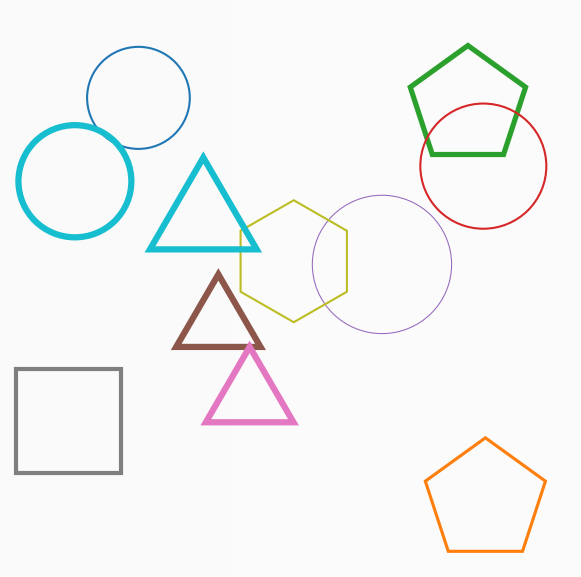[{"shape": "circle", "thickness": 1, "radius": 0.44, "center": [0.238, 0.83]}, {"shape": "pentagon", "thickness": 1.5, "radius": 0.54, "center": [0.835, 0.132]}, {"shape": "pentagon", "thickness": 2.5, "radius": 0.52, "center": [0.805, 0.816]}, {"shape": "circle", "thickness": 1, "radius": 0.54, "center": [0.832, 0.711]}, {"shape": "circle", "thickness": 0.5, "radius": 0.6, "center": [0.657, 0.541]}, {"shape": "triangle", "thickness": 3, "radius": 0.42, "center": [0.376, 0.44]}, {"shape": "triangle", "thickness": 3, "radius": 0.44, "center": [0.43, 0.311]}, {"shape": "square", "thickness": 2, "radius": 0.45, "center": [0.118, 0.271]}, {"shape": "hexagon", "thickness": 1, "radius": 0.53, "center": [0.505, 0.547]}, {"shape": "circle", "thickness": 3, "radius": 0.49, "center": [0.129, 0.685]}, {"shape": "triangle", "thickness": 3, "radius": 0.53, "center": [0.35, 0.62]}]